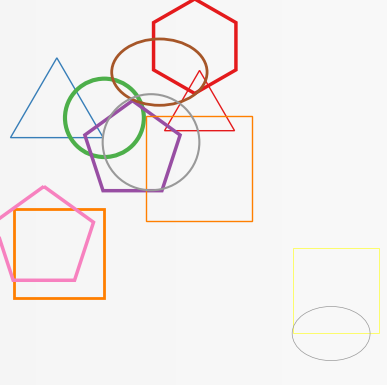[{"shape": "hexagon", "thickness": 2.5, "radius": 0.61, "center": [0.503, 0.88]}, {"shape": "triangle", "thickness": 1, "radius": 0.52, "center": [0.515, 0.713]}, {"shape": "triangle", "thickness": 1, "radius": 0.69, "center": [0.147, 0.712]}, {"shape": "circle", "thickness": 3, "radius": 0.51, "center": [0.269, 0.694]}, {"shape": "pentagon", "thickness": 2.5, "radius": 0.65, "center": [0.342, 0.609]}, {"shape": "square", "thickness": 1, "radius": 0.69, "center": [0.514, 0.563]}, {"shape": "square", "thickness": 2, "radius": 0.58, "center": [0.153, 0.342]}, {"shape": "square", "thickness": 0.5, "radius": 0.56, "center": [0.867, 0.246]}, {"shape": "oval", "thickness": 2, "radius": 0.62, "center": [0.411, 0.813]}, {"shape": "pentagon", "thickness": 2.5, "radius": 0.67, "center": [0.113, 0.381]}, {"shape": "circle", "thickness": 1.5, "radius": 0.62, "center": [0.39, 0.631]}, {"shape": "oval", "thickness": 0.5, "radius": 0.5, "center": [0.855, 0.134]}]